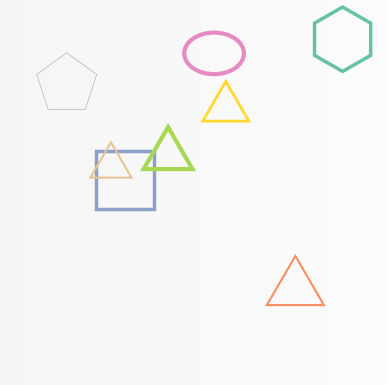[{"shape": "hexagon", "thickness": 2.5, "radius": 0.42, "center": [0.884, 0.898]}, {"shape": "triangle", "thickness": 1.5, "radius": 0.43, "center": [0.762, 0.25]}, {"shape": "square", "thickness": 2.5, "radius": 0.38, "center": [0.323, 0.532]}, {"shape": "oval", "thickness": 3, "radius": 0.39, "center": [0.552, 0.861]}, {"shape": "triangle", "thickness": 3, "radius": 0.36, "center": [0.434, 0.597]}, {"shape": "triangle", "thickness": 2, "radius": 0.34, "center": [0.583, 0.72]}, {"shape": "triangle", "thickness": 1.5, "radius": 0.31, "center": [0.286, 0.569]}, {"shape": "pentagon", "thickness": 0.5, "radius": 0.41, "center": [0.172, 0.781]}]